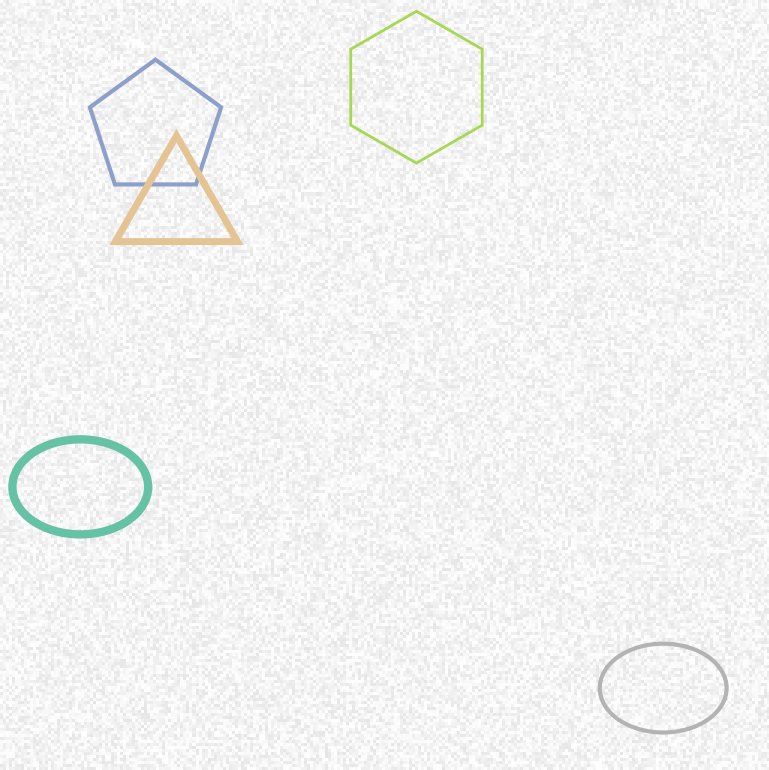[{"shape": "oval", "thickness": 3, "radius": 0.44, "center": [0.104, 0.368]}, {"shape": "pentagon", "thickness": 1.5, "radius": 0.45, "center": [0.202, 0.833]}, {"shape": "hexagon", "thickness": 1, "radius": 0.49, "center": [0.541, 0.887]}, {"shape": "triangle", "thickness": 2.5, "radius": 0.46, "center": [0.229, 0.732]}, {"shape": "oval", "thickness": 1.5, "radius": 0.41, "center": [0.861, 0.106]}]